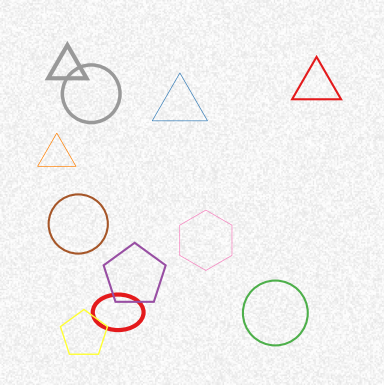[{"shape": "oval", "thickness": 3, "radius": 0.33, "center": [0.307, 0.189]}, {"shape": "triangle", "thickness": 1.5, "radius": 0.37, "center": [0.822, 0.779]}, {"shape": "triangle", "thickness": 0.5, "radius": 0.41, "center": [0.467, 0.728]}, {"shape": "circle", "thickness": 1.5, "radius": 0.42, "center": [0.715, 0.187]}, {"shape": "pentagon", "thickness": 1.5, "radius": 0.42, "center": [0.35, 0.285]}, {"shape": "triangle", "thickness": 0.5, "radius": 0.29, "center": [0.148, 0.597]}, {"shape": "pentagon", "thickness": 1, "radius": 0.32, "center": [0.218, 0.132]}, {"shape": "circle", "thickness": 1.5, "radius": 0.38, "center": [0.203, 0.418]}, {"shape": "hexagon", "thickness": 0.5, "radius": 0.39, "center": [0.535, 0.376]}, {"shape": "triangle", "thickness": 3, "radius": 0.29, "center": [0.175, 0.825]}, {"shape": "circle", "thickness": 2.5, "radius": 0.37, "center": [0.237, 0.756]}]